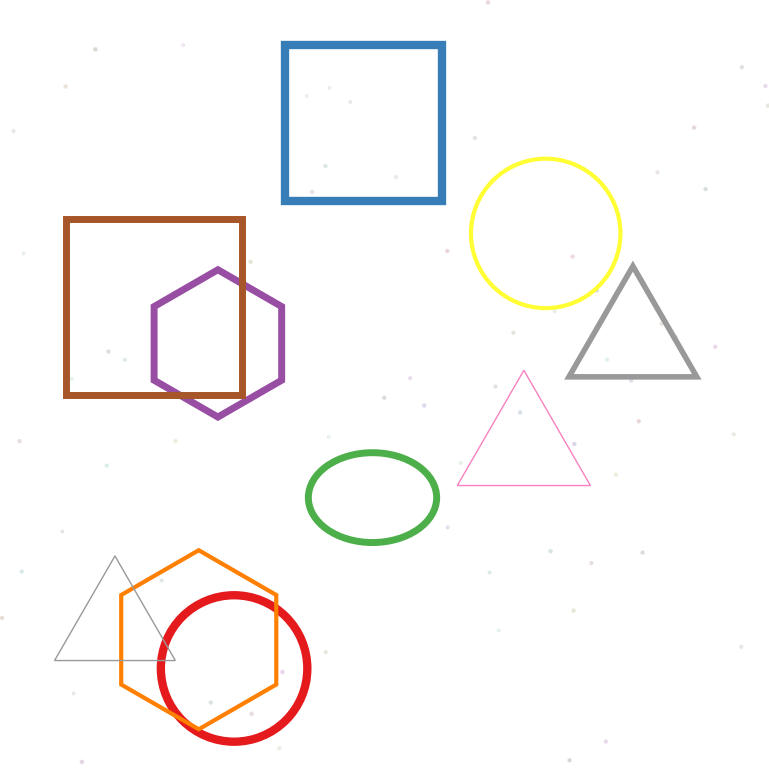[{"shape": "circle", "thickness": 3, "radius": 0.48, "center": [0.304, 0.132]}, {"shape": "square", "thickness": 3, "radius": 0.51, "center": [0.472, 0.84]}, {"shape": "oval", "thickness": 2.5, "radius": 0.42, "center": [0.484, 0.354]}, {"shape": "hexagon", "thickness": 2.5, "radius": 0.48, "center": [0.283, 0.554]}, {"shape": "hexagon", "thickness": 1.5, "radius": 0.58, "center": [0.258, 0.169]}, {"shape": "circle", "thickness": 1.5, "radius": 0.49, "center": [0.709, 0.697]}, {"shape": "square", "thickness": 2.5, "radius": 0.57, "center": [0.2, 0.601]}, {"shape": "triangle", "thickness": 0.5, "radius": 0.5, "center": [0.68, 0.419]}, {"shape": "triangle", "thickness": 2, "radius": 0.48, "center": [0.822, 0.559]}, {"shape": "triangle", "thickness": 0.5, "radius": 0.45, "center": [0.149, 0.187]}]